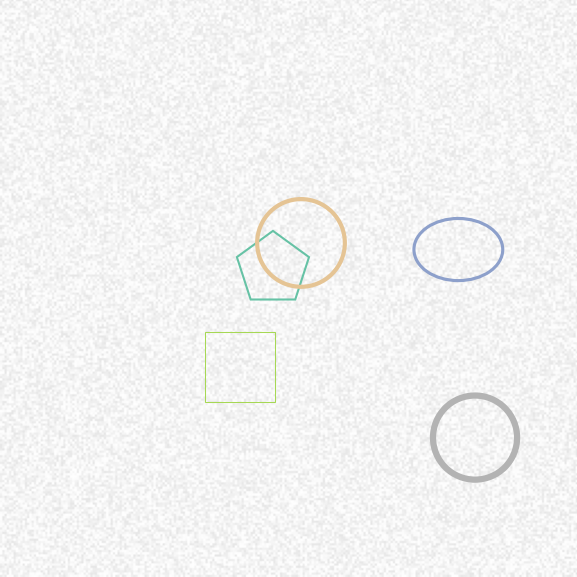[{"shape": "pentagon", "thickness": 1, "radius": 0.33, "center": [0.473, 0.534]}, {"shape": "oval", "thickness": 1.5, "radius": 0.38, "center": [0.794, 0.567]}, {"shape": "square", "thickness": 0.5, "radius": 0.3, "center": [0.415, 0.364]}, {"shape": "circle", "thickness": 2, "radius": 0.38, "center": [0.521, 0.578]}, {"shape": "circle", "thickness": 3, "radius": 0.36, "center": [0.823, 0.241]}]